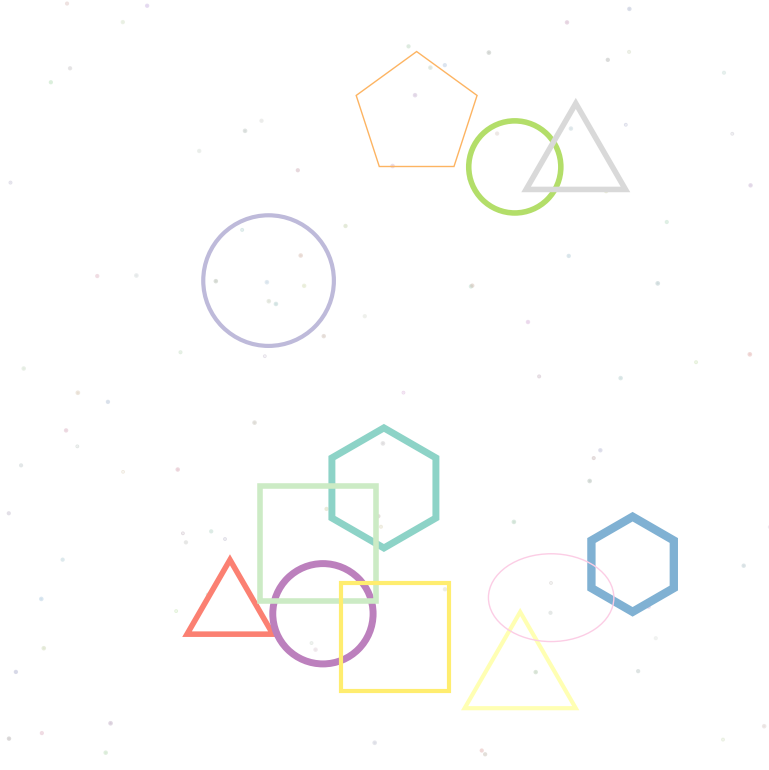[{"shape": "hexagon", "thickness": 2.5, "radius": 0.39, "center": [0.499, 0.366]}, {"shape": "triangle", "thickness": 1.5, "radius": 0.42, "center": [0.676, 0.122]}, {"shape": "circle", "thickness": 1.5, "radius": 0.42, "center": [0.349, 0.636]}, {"shape": "triangle", "thickness": 2, "radius": 0.32, "center": [0.299, 0.209]}, {"shape": "hexagon", "thickness": 3, "radius": 0.31, "center": [0.822, 0.267]}, {"shape": "pentagon", "thickness": 0.5, "radius": 0.41, "center": [0.541, 0.851]}, {"shape": "circle", "thickness": 2, "radius": 0.3, "center": [0.669, 0.783]}, {"shape": "oval", "thickness": 0.5, "radius": 0.41, "center": [0.716, 0.224]}, {"shape": "triangle", "thickness": 2, "radius": 0.37, "center": [0.748, 0.791]}, {"shape": "circle", "thickness": 2.5, "radius": 0.33, "center": [0.419, 0.203]}, {"shape": "square", "thickness": 2, "radius": 0.37, "center": [0.413, 0.294]}, {"shape": "square", "thickness": 1.5, "radius": 0.35, "center": [0.513, 0.173]}]